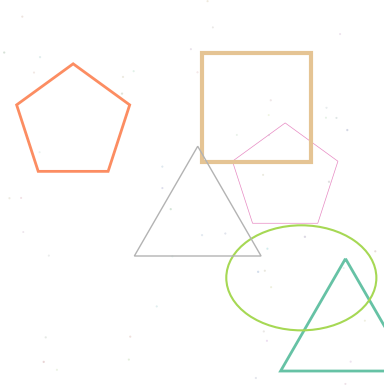[{"shape": "triangle", "thickness": 2, "radius": 0.97, "center": [0.897, 0.134]}, {"shape": "pentagon", "thickness": 2, "radius": 0.77, "center": [0.19, 0.68]}, {"shape": "pentagon", "thickness": 0.5, "radius": 0.72, "center": [0.741, 0.537]}, {"shape": "oval", "thickness": 1.5, "radius": 0.97, "center": [0.783, 0.278]}, {"shape": "square", "thickness": 3, "radius": 0.71, "center": [0.667, 0.721]}, {"shape": "triangle", "thickness": 1, "radius": 0.95, "center": [0.514, 0.43]}]